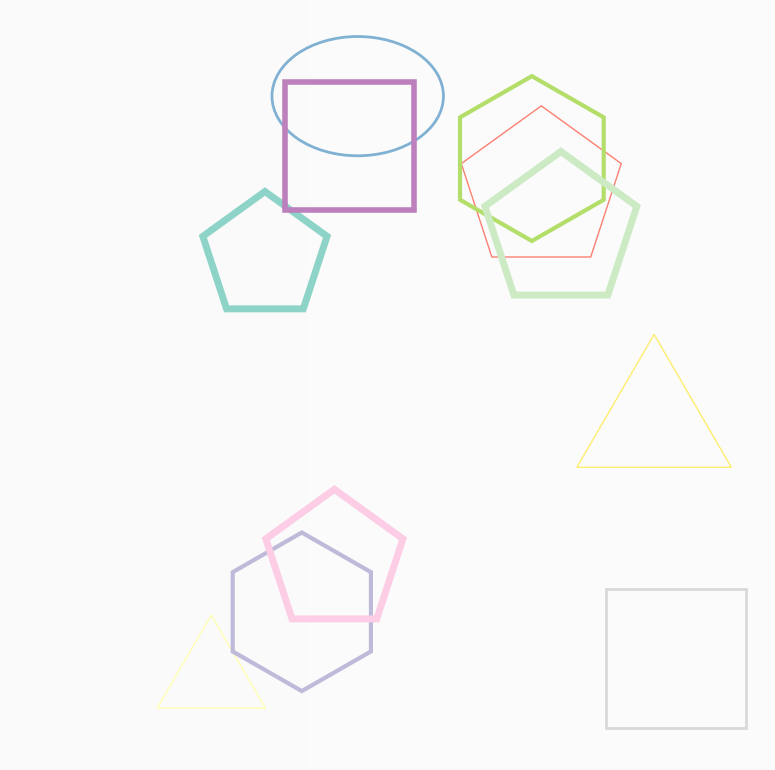[{"shape": "pentagon", "thickness": 2.5, "radius": 0.42, "center": [0.342, 0.667]}, {"shape": "triangle", "thickness": 0.5, "radius": 0.4, "center": [0.273, 0.121]}, {"shape": "hexagon", "thickness": 1.5, "radius": 0.51, "center": [0.389, 0.205]}, {"shape": "pentagon", "thickness": 0.5, "radius": 0.54, "center": [0.698, 0.754]}, {"shape": "oval", "thickness": 1, "radius": 0.55, "center": [0.462, 0.875]}, {"shape": "hexagon", "thickness": 1.5, "radius": 0.54, "center": [0.686, 0.794]}, {"shape": "pentagon", "thickness": 2.5, "radius": 0.47, "center": [0.431, 0.271]}, {"shape": "square", "thickness": 1, "radius": 0.45, "center": [0.872, 0.144]}, {"shape": "square", "thickness": 2, "radius": 0.42, "center": [0.451, 0.81]}, {"shape": "pentagon", "thickness": 2.5, "radius": 0.52, "center": [0.724, 0.7]}, {"shape": "triangle", "thickness": 0.5, "radius": 0.58, "center": [0.844, 0.451]}]